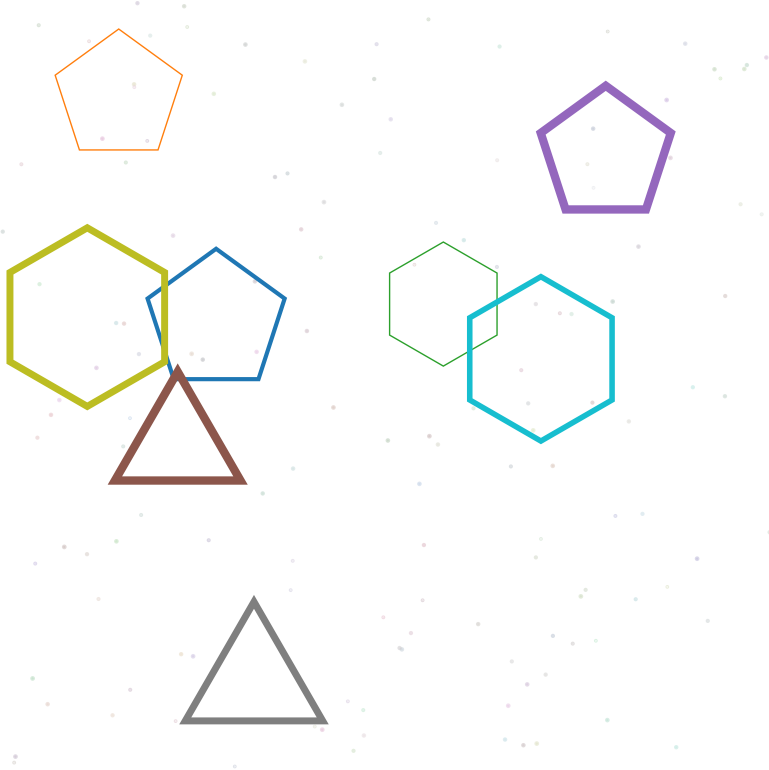[{"shape": "pentagon", "thickness": 1.5, "radius": 0.47, "center": [0.281, 0.583]}, {"shape": "pentagon", "thickness": 0.5, "radius": 0.43, "center": [0.154, 0.875]}, {"shape": "hexagon", "thickness": 0.5, "radius": 0.4, "center": [0.576, 0.605]}, {"shape": "pentagon", "thickness": 3, "radius": 0.44, "center": [0.787, 0.8]}, {"shape": "triangle", "thickness": 3, "radius": 0.47, "center": [0.231, 0.423]}, {"shape": "triangle", "thickness": 2.5, "radius": 0.52, "center": [0.33, 0.115]}, {"shape": "hexagon", "thickness": 2.5, "radius": 0.58, "center": [0.113, 0.588]}, {"shape": "hexagon", "thickness": 2, "radius": 0.53, "center": [0.702, 0.534]}]